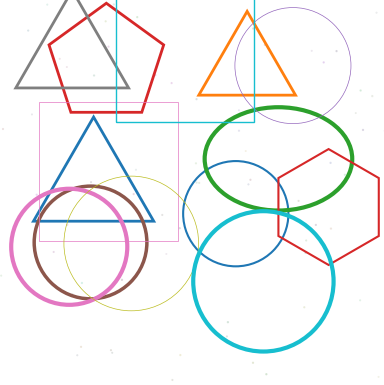[{"shape": "circle", "thickness": 1.5, "radius": 0.68, "center": [0.612, 0.445]}, {"shape": "triangle", "thickness": 2, "radius": 0.9, "center": [0.243, 0.516]}, {"shape": "triangle", "thickness": 2, "radius": 0.73, "center": [0.642, 0.825]}, {"shape": "oval", "thickness": 3, "radius": 0.96, "center": [0.723, 0.587]}, {"shape": "hexagon", "thickness": 1.5, "radius": 0.75, "center": [0.854, 0.462]}, {"shape": "pentagon", "thickness": 2, "radius": 0.78, "center": [0.276, 0.835]}, {"shape": "circle", "thickness": 0.5, "radius": 0.75, "center": [0.761, 0.83]}, {"shape": "circle", "thickness": 2.5, "radius": 0.73, "center": [0.235, 0.37]}, {"shape": "square", "thickness": 0.5, "radius": 0.9, "center": [0.281, 0.556]}, {"shape": "circle", "thickness": 3, "radius": 0.75, "center": [0.18, 0.359]}, {"shape": "triangle", "thickness": 2, "radius": 0.85, "center": [0.188, 0.856]}, {"shape": "circle", "thickness": 0.5, "radius": 0.87, "center": [0.341, 0.368]}, {"shape": "square", "thickness": 1, "radius": 0.9, "center": [0.481, 0.864]}, {"shape": "circle", "thickness": 3, "radius": 0.91, "center": [0.684, 0.269]}]